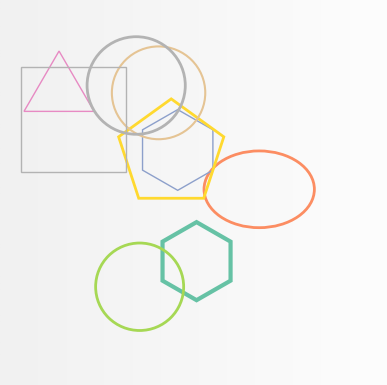[{"shape": "hexagon", "thickness": 3, "radius": 0.51, "center": [0.507, 0.322]}, {"shape": "oval", "thickness": 2, "radius": 0.71, "center": [0.669, 0.508]}, {"shape": "hexagon", "thickness": 1, "radius": 0.52, "center": [0.459, 0.61]}, {"shape": "triangle", "thickness": 1, "radius": 0.52, "center": [0.152, 0.763]}, {"shape": "circle", "thickness": 2, "radius": 0.57, "center": [0.36, 0.255]}, {"shape": "pentagon", "thickness": 2, "radius": 0.71, "center": [0.442, 0.6]}, {"shape": "circle", "thickness": 1.5, "radius": 0.6, "center": [0.409, 0.759]}, {"shape": "circle", "thickness": 2, "radius": 0.63, "center": [0.351, 0.778]}, {"shape": "square", "thickness": 1, "radius": 0.68, "center": [0.19, 0.69]}]